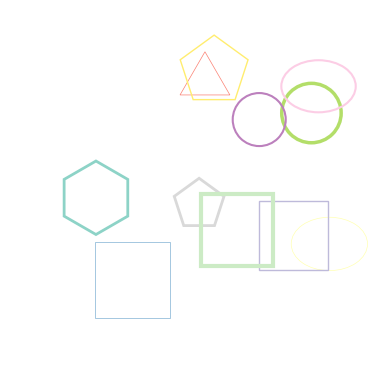[{"shape": "hexagon", "thickness": 2, "radius": 0.48, "center": [0.249, 0.486]}, {"shape": "oval", "thickness": 0.5, "radius": 0.5, "center": [0.855, 0.366]}, {"shape": "square", "thickness": 1, "radius": 0.45, "center": [0.762, 0.388]}, {"shape": "triangle", "thickness": 0.5, "radius": 0.37, "center": [0.532, 0.791]}, {"shape": "square", "thickness": 0.5, "radius": 0.49, "center": [0.344, 0.273]}, {"shape": "circle", "thickness": 2.5, "radius": 0.39, "center": [0.809, 0.706]}, {"shape": "oval", "thickness": 1.5, "radius": 0.48, "center": [0.827, 0.776]}, {"shape": "pentagon", "thickness": 2, "radius": 0.34, "center": [0.517, 0.469]}, {"shape": "circle", "thickness": 1.5, "radius": 0.34, "center": [0.673, 0.689]}, {"shape": "square", "thickness": 3, "radius": 0.47, "center": [0.616, 0.403]}, {"shape": "pentagon", "thickness": 1, "radius": 0.46, "center": [0.556, 0.816]}]